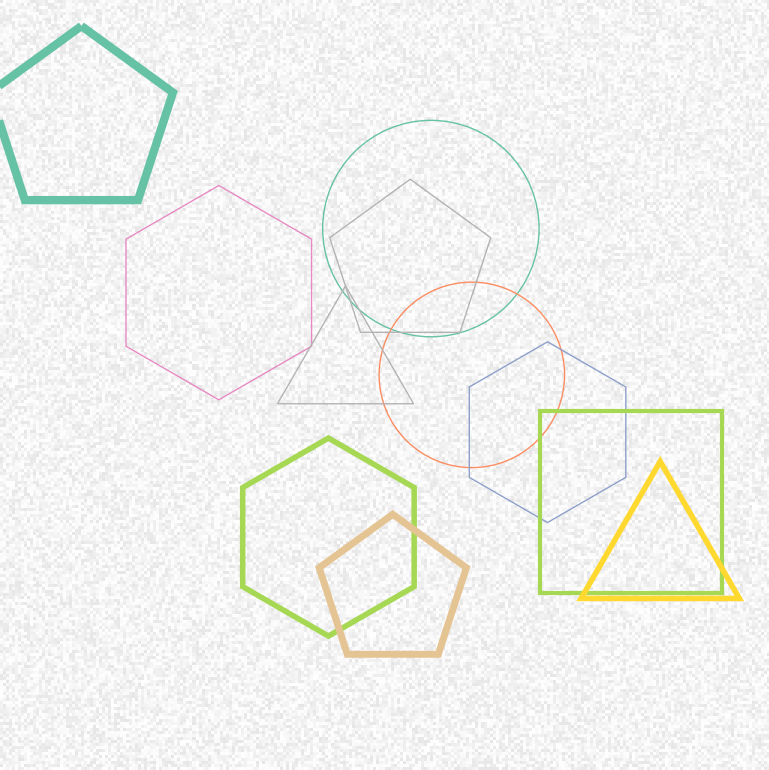[{"shape": "circle", "thickness": 0.5, "radius": 0.7, "center": [0.56, 0.703]}, {"shape": "pentagon", "thickness": 3, "radius": 0.62, "center": [0.106, 0.841]}, {"shape": "circle", "thickness": 0.5, "radius": 0.6, "center": [0.613, 0.513]}, {"shape": "hexagon", "thickness": 0.5, "radius": 0.59, "center": [0.711, 0.439]}, {"shape": "hexagon", "thickness": 0.5, "radius": 0.7, "center": [0.284, 0.62]}, {"shape": "hexagon", "thickness": 2, "radius": 0.64, "center": [0.427, 0.302]}, {"shape": "square", "thickness": 1.5, "radius": 0.59, "center": [0.819, 0.348]}, {"shape": "triangle", "thickness": 2, "radius": 0.59, "center": [0.857, 0.282]}, {"shape": "pentagon", "thickness": 2.5, "radius": 0.5, "center": [0.51, 0.232]}, {"shape": "pentagon", "thickness": 0.5, "radius": 0.55, "center": [0.533, 0.657]}, {"shape": "triangle", "thickness": 0.5, "radius": 0.51, "center": [0.449, 0.527]}]